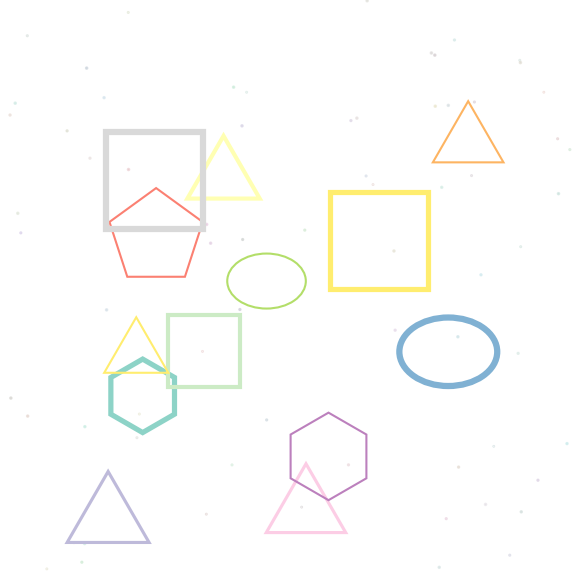[{"shape": "hexagon", "thickness": 2.5, "radius": 0.32, "center": [0.247, 0.314]}, {"shape": "triangle", "thickness": 2, "radius": 0.36, "center": [0.387, 0.691]}, {"shape": "triangle", "thickness": 1.5, "radius": 0.41, "center": [0.187, 0.101]}, {"shape": "pentagon", "thickness": 1, "radius": 0.42, "center": [0.27, 0.589]}, {"shape": "oval", "thickness": 3, "radius": 0.42, "center": [0.776, 0.39]}, {"shape": "triangle", "thickness": 1, "radius": 0.35, "center": [0.811, 0.753]}, {"shape": "oval", "thickness": 1, "radius": 0.34, "center": [0.462, 0.512]}, {"shape": "triangle", "thickness": 1.5, "radius": 0.4, "center": [0.53, 0.117]}, {"shape": "square", "thickness": 3, "radius": 0.42, "center": [0.268, 0.687]}, {"shape": "hexagon", "thickness": 1, "radius": 0.38, "center": [0.569, 0.209]}, {"shape": "square", "thickness": 2, "radius": 0.31, "center": [0.352, 0.391]}, {"shape": "triangle", "thickness": 1, "radius": 0.32, "center": [0.236, 0.386]}, {"shape": "square", "thickness": 2.5, "radius": 0.42, "center": [0.656, 0.583]}]